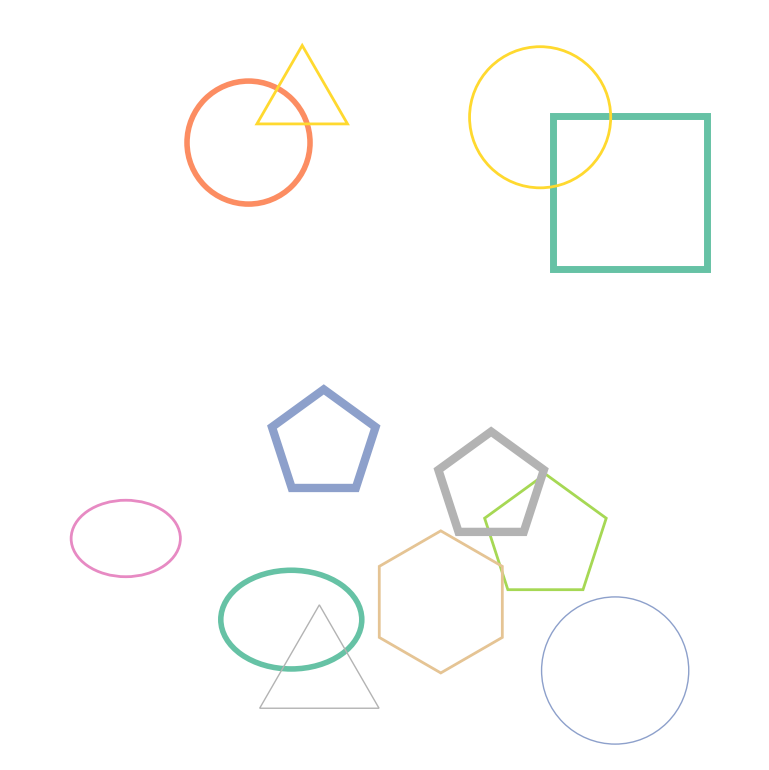[{"shape": "square", "thickness": 2.5, "radius": 0.5, "center": [0.818, 0.75]}, {"shape": "oval", "thickness": 2, "radius": 0.46, "center": [0.378, 0.195]}, {"shape": "circle", "thickness": 2, "radius": 0.4, "center": [0.323, 0.815]}, {"shape": "pentagon", "thickness": 3, "radius": 0.35, "center": [0.42, 0.424]}, {"shape": "circle", "thickness": 0.5, "radius": 0.48, "center": [0.799, 0.129]}, {"shape": "oval", "thickness": 1, "radius": 0.35, "center": [0.163, 0.301]}, {"shape": "pentagon", "thickness": 1, "radius": 0.42, "center": [0.708, 0.301]}, {"shape": "triangle", "thickness": 1, "radius": 0.34, "center": [0.392, 0.873]}, {"shape": "circle", "thickness": 1, "radius": 0.46, "center": [0.701, 0.848]}, {"shape": "hexagon", "thickness": 1, "radius": 0.46, "center": [0.572, 0.218]}, {"shape": "pentagon", "thickness": 3, "radius": 0.36, "center": [0.638, 0.367]}, {"shape": "triangle", "thickness": 0.5, "radius": 0.45, "center": [0.415, 0.125]}]